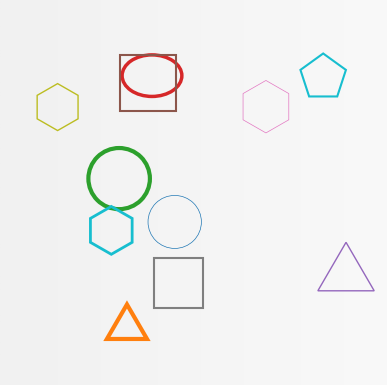[{"shape": "circle", "thickness": 0.5, "radius": 0.34, "center": [0.451, 0.424]}, {"shape": "triangle", "thickness": 3, "radius": 0.3, "center": [0.328, 0.149]}, {"shape": "circle", "thickness": 3, "radius": 0.4, "center": [0.307, 0.536]}, {"shape": "oval", "thickness": 2.5, "radius": 0.39, "center": [0.392, 0.803]}, {"shape": "triangle", "thickness": 1, "radius": 0.42, "center": [0.893, 0.287]}, {"shape": "square", "thickness": 1.5, "radius": 0.37, "center": [0.382, 0.785]}, {"shape": "hexagon", "thickness": 0.5, "radius": 0.34, "center": [0.686, 0.723]}, {"shape": "square", "thickness": 1.5, "radius": 0.32, "center": [0.461, 0.265]}, {"shape": "hexagon", "thickness": 1, "radius": 0.3, "center": [0.149, 0.722]}, {"shape": "pentagon", "thickness": 1.5, "radius": 0.31, "center": [0.834, 0.799]}, {"shape": "hexagon", "thickness": 2, "radius": 0.31, "center": [0.287, 0.402]}]